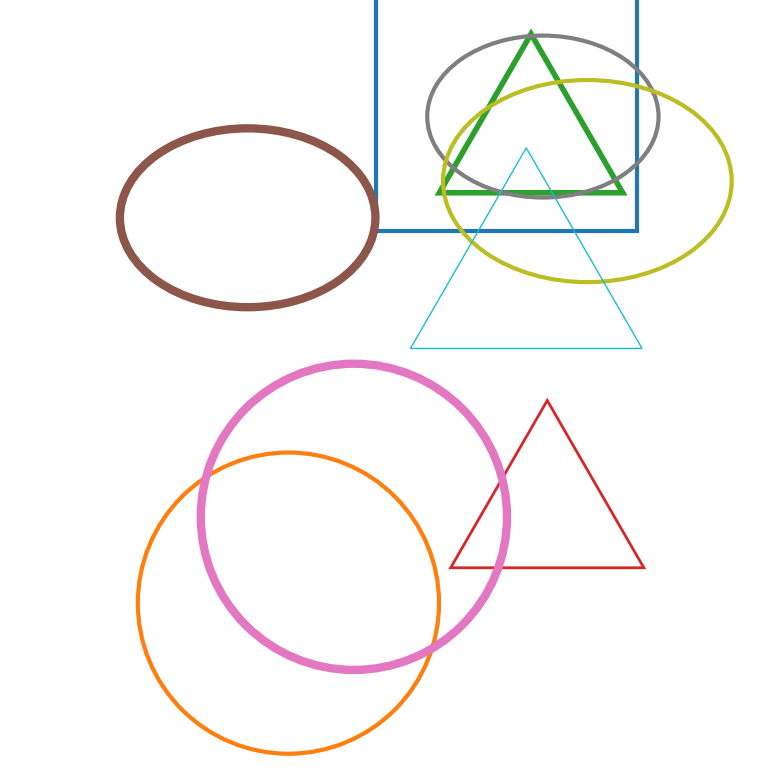[{"shape": "square", "thickness": 1.5, "radius": 0.85, "center": [0.658, 0.87]}, {"shape": "circle", "thickness": 1.5, "radius": 0.98, "center": [0.375, 0.217]}, {"shape": "triangle", "thickness": 2, "radius": 0.69, "center": [0.69, 0.818]}, {"shape": "triangle", "thickness": 1, "radius": 0.72, "center": [0.711, 0.335]}, {"shape": "oval", "thickness": 3, "radius": 0.83, "center": [0.322, 0.717]}, {"shape": "circle", "thickness": 3, "radius": 0.99, "center": [0.46, 0.329]}, {"shape": "oval", "thickness": 1.5, "radius": 0.75, "center": [0.705, 0.849]}, {"shape": "oval", "thickness": 1.5, "radius": 0.94, "center": [0.763, 0.765]}, {"shape": "triangle", "thickness": 0.5, "radius": 0.87, "center": [0.683, 0.634]}]